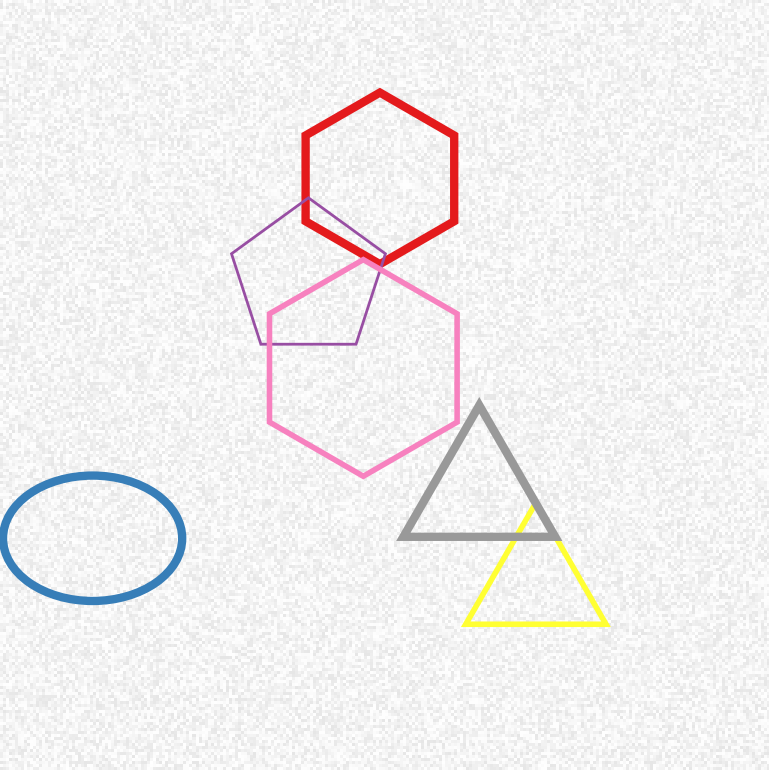[{"shape": "hexagon", "thickness": 3, "radius": 0.56, "center": [0.493, 0.768]}, {"shape": "oval", "thickness": 3, "radius": 0.58, "center": [0.12, 0.301]}, {"shape": "pentagon", "thickness": 1, "radius": 0.53, "center": [0.401, 0.638]}, {"shape": "triangle", "thickness": 2, "radius": 0.53, "center": [0.696, 0.242]}, {"shape": "hexagon", "thickness": 2, "radius": 0.7, "center": [0.472, 0.522]}, {"shape": "triangle", "thickness": 3, "radius": 0.57, "center": [0.622, 0.36]}]